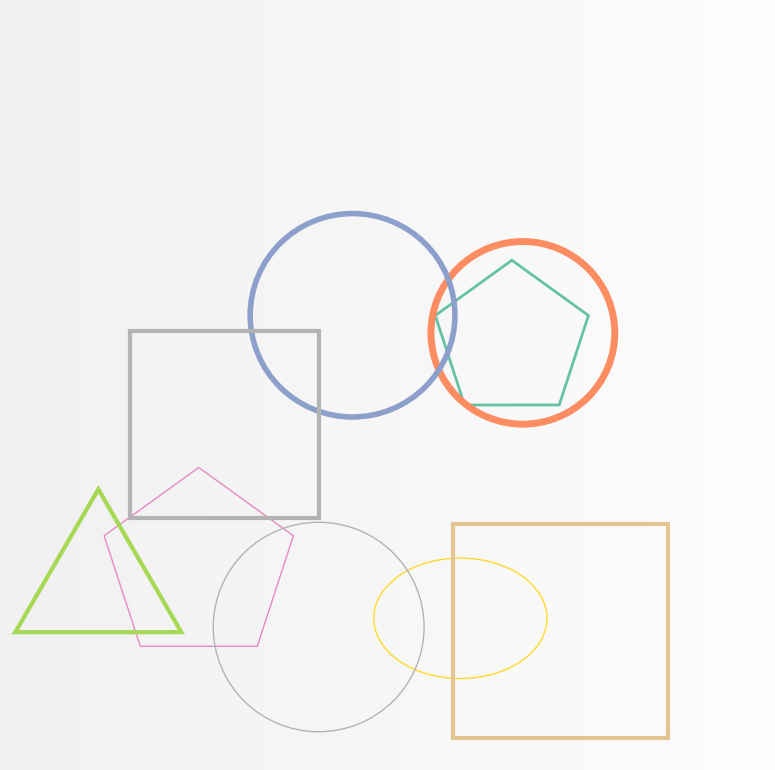[{"shape": "pentagon", "thickness": 1, "radius": 0.52, "center": [0.66, 0.558]}, {"shape": "circle", "thickness": 2.5, "radius": 0.59, "center": [0.675, 0.568]}, {"shape": "circle", "thickness": 2, "radius": 0.66, "center": [0.455, 0.591]}, {"shape": "pentagon", "thickness": 0.5, "radius": 0.64, "center": [0.256, 0.265]}, {"shape": "triangle", "thickness": 1.5, "radius": 0.62, "center": [0.127, 0.241]}, {"shape": "oval", "thickness": 0.5, "radius": 0.56, "center": [0.594, 0.197]}, {"shape": "square", "thickness": 1.5, "radius": 0.7, "center": [0.723, 0.181]}, {"shape": "square", "thickness": 1.5, "radius": 0.61, "center": [0.29, 0.449]}, {"shape": "circle", "thickness": 0.5, "radius": 0.68, "center": [0.411, 0.186]}]